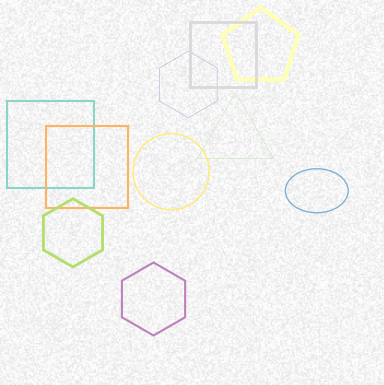[{"shape": "square", "thickness": 1.5, "radius": 0.57, "center": [0.132, 0.625]}, {"shape": "pentagon", "thickness": 3, "radius": 0.52, "center": [0.677, 0.877]}, {"shape": "hexagon", "thickness": 0.5, "radius": 0.43, "center": [0.489, 0.781]}, {"shape": "oval", "thickness": 1, "radius": 0.41, "center": [0.823, 0.505]}, {"shape": "square", "thickness": 1.5, "radius": 0.53, "center": [0.225, 0.566]}, {"shape": "hexagon", "thickness": 2, "radius": 0.44, "center": [0.19, 0.395]}, {"shape": "square", "thickness": 2, "radius": 0.43, "center": [0.579, 0.859]}, {"shape": "hexagon", "thickness": 1.5, "radius": 0.47, "center": [0.399, 0.223]}, {"shape": "triangle", "thickness": 0.5, "radius": 0.57, "center": [0.612, 0.646]}, {"shape": "circle", "thickness": 1, "radius": 0.49, "center": [0.444, 0.554]}]